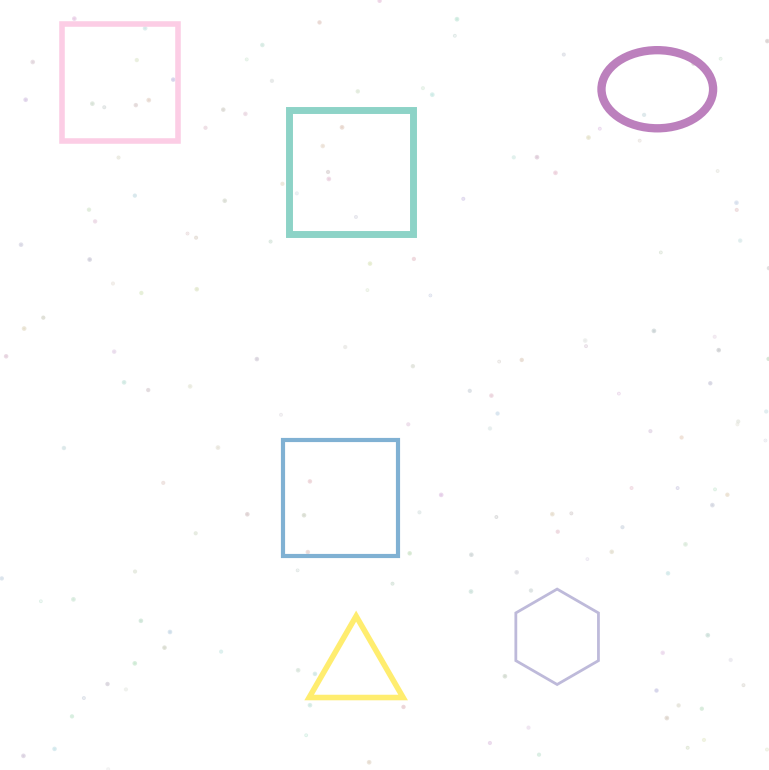[{"shape": "square", "thickness": 2.5, "radius": 0.4, "center": [0.456, 0.776]}, {"shape": "hexagon", "thickness": 1, "radius": 0.31, "center": [0.724, 0.173]}, {"shape": "square", "thickness": 1.5, "radius": 0.38, "center": [0.442, 0.353]}, {"shape": "square", "thickness": 2, "radius": 0.38, "center": [0.156, 0.893]}, {"shape": "oval", "thickness": 3, "radius": 0.36, "center": [0.854, 0.884]}, {"shape": "triangle", "thickness": 2, "radius": 0.35, "center": [0.463, 0.129]}]